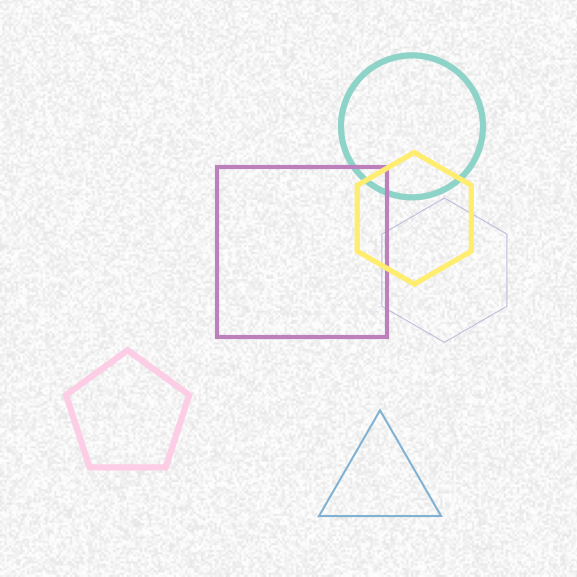[{"shape": "circle", "thickness": 3, "radius": 0.61, "center": [0.713, 0.78]}, {"shape": "hexagon", "thickness": 0.5, "radius": 0.62, "center": [0.77, 0.531]}, {"shape": "triangle", "thickness": 1, "radius": 0.61, "center": [0.658, 0.167]}, {"shape": "pentagon", "thickness": 3, "radius": 0.56, "center": [0.221, 0.281]}, {"shape": "square", "thickness": 2, "radius": 0.74, "center": [0.523, 0.563]}, {"shape": "hexagon", "thickness": 2.5, "radius": 0.57, "center": [0.717, 0.621]}]